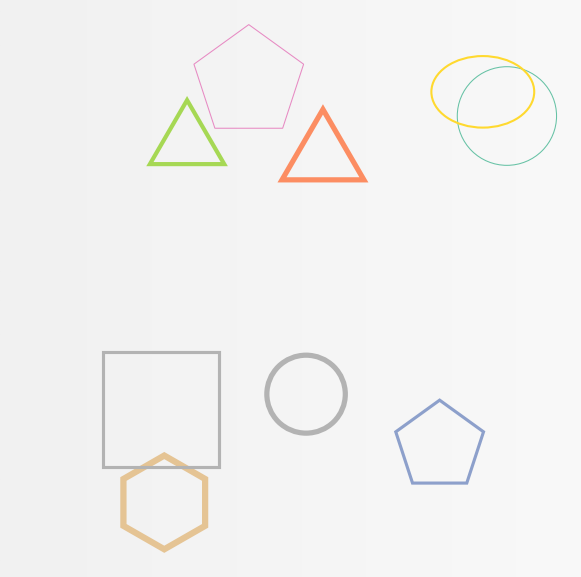[{"shape": "circle", "thickness": 0.5, "radius": 0.43, "center": [0.872, 0.798]}, {"shape": "triangle", "thickness": 2.5, "radius": 0.41, "center": [0.556, 0.728]}, {"shape": "pentagon", "thickness": 1.5, "radius": 0.4, "center": [0.756, 0.227]}, {"shape": "pentagon", "thickness": 0.5, "radius": 0.5, "center": [0.428, 0.857]}, {"shape": "triangle", "thickness": 2, "radius": 0.37, "center": [0.322, 0.752]}, {"shape": "oval", "thickness": 1, "radius": 0.44, "center": [0.831, 0.84]}, {"shape": "hexagon", "thickness": 3, "radius": 0.41, "center": [0.283, 0.129]}, {"shape": "circle", "thickness": 2.5, "radius": 0.34, "center": [0.527, 0.317]}, {"shape": "square", "thickness": 1.5, "radius": 0.5, "center": [0.277, 0.29]}]